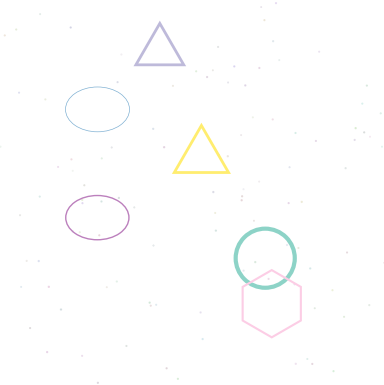[{"shape": "circle", "thickness": 3, "radius": 0.38, "center": [0.689, 0.329]}, {"shape": "triangle", "thickness": 2, "radius": 0.36, "center": [0.415, 0.867]}, {"shape": "oval", "thickness": 0.5, "radius": 0.42, "center": [0.253, 0.716]}, {"shape": "hexagon", "thickness": 1.5, "radius": 0.44, "center": [0.706, 0.211]}, {"shape": "oval", "thickness": 1, "radius": 0.41, "center": [0.253, 0.435]}, {"shape": "triangle", "thickness": 2, "radius": 0.41, "center": [0.523, 0.593]}]